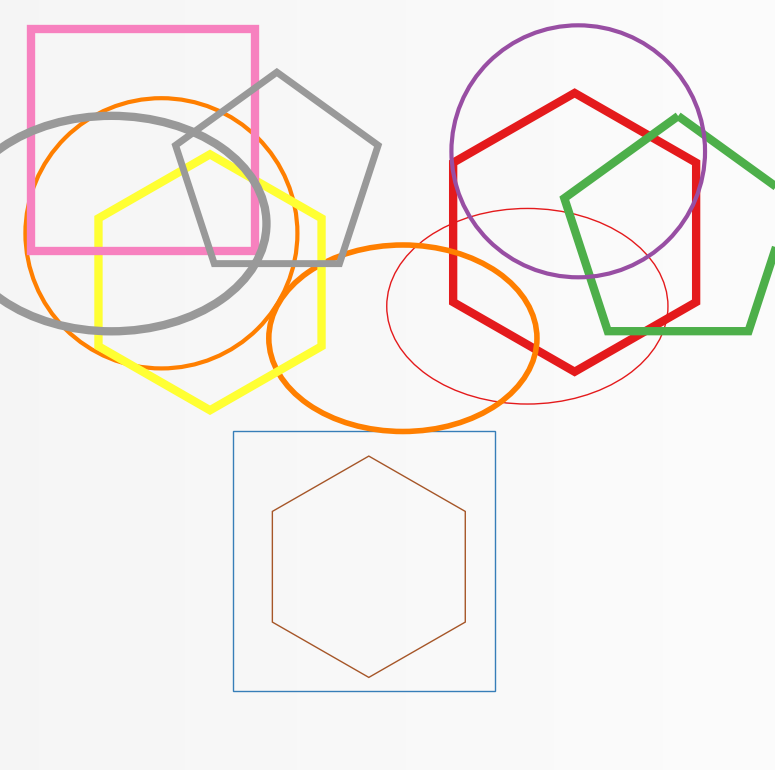[{"shape": "hexagon", "thickness": 3, "radius": 0.91, "center": [0.741, 0.698]}, {"shape": "oval", "thickness": 0.5, "radius": 0.91, "center": [0.68, 0.602]}, {"shape": "square", "thickness": 0.5, "radius": 0.84, "center": [0.469, 0.271]}, {"shape": "pentagon", "thickness": 3, "radius": 0.77, "center": [0.875, 0.695]}, {"shape": "circle", "thickness": 1.5, "radius": 0.82, "center": [0.746, 0.803]}, {"shape": "oval", "thickness": 2, "radius": 0.87, "center": [0.52, 0.561]}, {"shape": "circle", "thickness": 1.5, "radius": 0.88, "center": [0.208, 0.697]}, {"shape": "hexagon", "thickness": 3, "radius": 0.83, "center": [0.271, 0.633]}, {"shape": "hexagon", "thickness": 0.5, "radius": 0.72, "center": [0.476, 0.264]}, {"shape": "square", "thickness": 3, "radius": 0.72, "center": [0.185, 0.818]}, {"shape": "pentagon", "thickness": 2.5, "radius": 0.69, "center": [0.357, 0.769]}, {"shape": "oval", "thickness": 3, "radius": 1.0, "center": [0.144, 0.71]}]